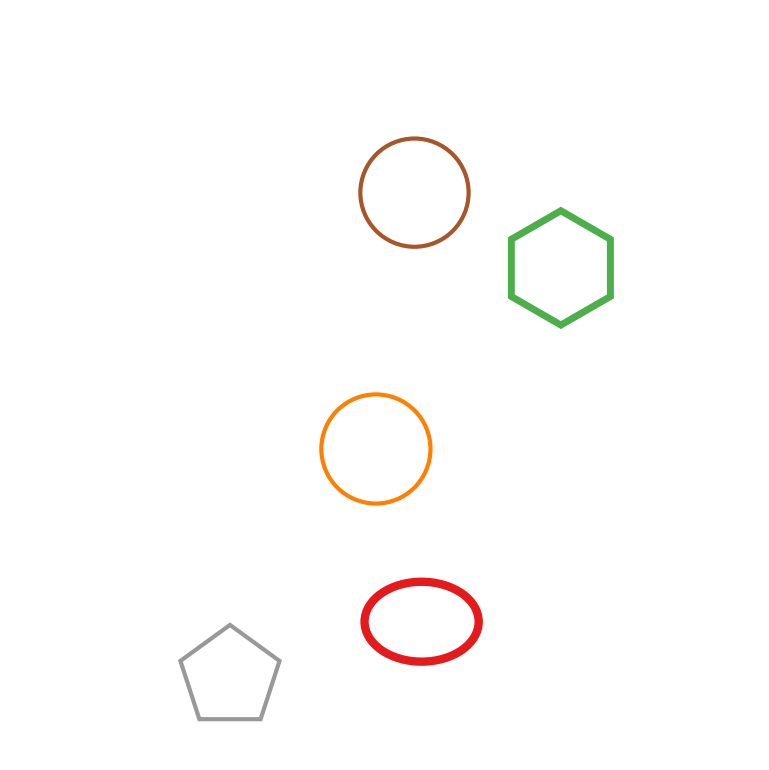[{"shape": "oval", "thickness": 3, "radius": 0.37, "center": [0.548, 0.193]}, {"shape": "hexagon", "thickness": 2.5, "radius": 0.37, "center": [0.728, 0.652]}, {"shape": "circle", "thickness": 1.5, "radius": 0.35, "center": [0.488, 0.417]}, {"shape": "circle", "thickness": 1.5, "radius": 0.35, "center": [0.538, 0.75]}, {"shape": "pentagon", "thickness": 1.5, "radius": 0.34, "center": [0.299, 0.121]}]